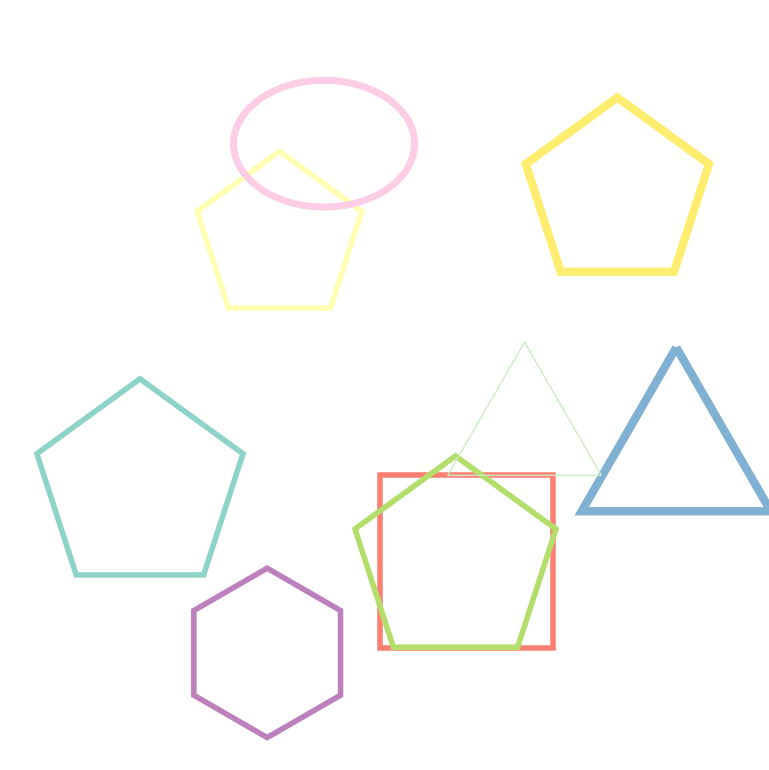[{"shape": "pentagon", "thickness": 2, "radius": 0.7, "center": [0.182, 0.367]}, {"shape": "pentagon", "thickness": 2, "radius": 0.56, "center": [0.363, 0.691]}, {"shape": "square", "thickness": 2, "radius": 0.56, "center": [0.606, 0.271]}, {"shape": "triangle", "thickness": 3, "radius": 0.71, "center": [0.878, 0.407]}, {"shape": "pentagon", "thickness": 2, "radius": 0.69, "center": [0.592, 0.271]}, {"shape": "oval", "thickness": 2.5, "radius": 0.59, "center": [0.421, 0.813]}, {"shape": "hexagon", "thickness": 2, "radius": 0.55, "center": [0.347, 0.152]}, {"shape": "triangle", "thickness": 0.5, "radius": 0.58, "center": [0.681, 0.44]}, {"shape": "pentagon", "thickness": 3, "radius": 0.63, "center": [0.802, 0.748]}]